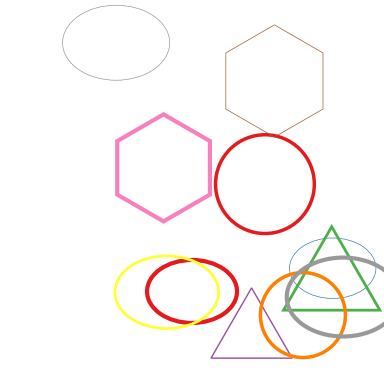[{"shape": "oval", "thickness": 3, "radius": 0.58, "center": [0.499, 0.243]}, {"shape": "circle", "thickness": 2.5, "radius": 0.64, "center": [0.688, 0.522]}, {"shape": "oval", "thickness": 0.5, "radius": 0.56, "center": [0.864, 0.303]}, {"shape": "triangle", "thickness": 2, "radius": 0.72, "center": [0.862, 0.267]}, {"shape": "triangle", "thickness": 1, "radius": 0.61, "center": [0.653, 0.131]}, {"shape": "circle", "thickness": 2.5, "radius": 0.55, "center": [0.787, 0.182]}, {"shape": "oval", "thickness": 2, "radius": 0.67, "center": [0.433, 0.241]}, {"shape": "hexagon", "thickness": 0.5, "radius": 0.73, "center": [0.713, 0.79]}, {"shape": "hexagon", "thickness": 3, "radius": 0.69, "center": [0.425, 0.564]}, {"shape": "oval", "thickness": 0.5, "radius": 0.7, "center": [0.302, 0.889]}, {"shape": "oval", "thickness": 3, "radius": 0.73, "center": [0.891, 0.229]}]